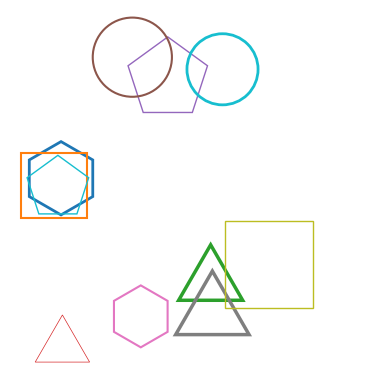[{"shape": "hexagon", "thickness": 2, "radius": 0.48, "center": [0.159, 0.537]}, {"shape": "square", "thickness": 1.5, "radius": 0.43, "center": [0.14, 0.518]}, {"shape": "triangle", "thickness": 2.5, "radius": 0.48, "center": [0.547, 0.268]}, {"shape": "triangle", "thickness": 0.5, "radius": 0.41, "center": [0.162, 0.1]}, {"shape": "pentagon", "thickness": 1, "radius": 0.54, "center": [0.436, 0.796]}, {"shape": "circle", "thickness": 1.5, "radius": 0.51, "center": [0.344, 0.851]}, {"shape": "hexagon", "thickness": 1.5, "radius": 0.4, "center": [0.366, 0.178]}, {"shape": "triangle", "thickness": 2.5, "radius": 0.55, "center": [0.552, 0.186]}, {"shape": "square", "thickness": 1, "radius": 0.57, "center": [0.698, 0.313]}, {"shape": "circle", "thickness": 2, "radius": 0.46, "center": [0.578, 0.82]}, {"shape": "pentagon", "thickness": 1, "radius": 0.42, "center": [0.15, 0.512]}]